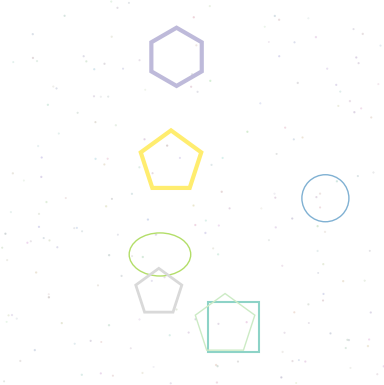[{"shape": "square", "thickness": 1.5, "radius": 0.33, "center": [0.607, 0.151]}, {"shape": "hexagon", "thickness": 3, "radius": 0.38, "center": [0.459, 0.852]}, {"shape": "circle", "thickness": 1, "radius": 0.31, "center": [0.845, 0.485]}, {"shape": "oval", "thickness": 1, "radius": 0.4, "center": [0.415, 0.339]}, {"shape": "pentagon", "thickness": 2, "radius": 0.31, "center": [0.412, 0.24]}, {"shape": "pentagon", "thickness": 1, "radius": 0.41, "center": [0.585, 0.156]}, {"shape": "pentagon", "thickness": 3, "radius": 0.41, "center": [0.444, 0.579]}]